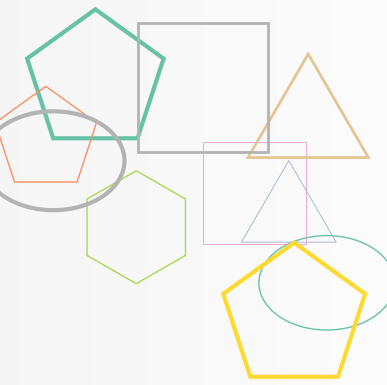[{"shape": "pentagon", "thickness": 3, "radius": 0.93, "center": [0.246, 0.791]}, {"shape": "oval", "thickness": 1, "radius": 0.88, "center": [0.843, 0.265]}, {"shape": "pentagon", "thickness": 1, "radius": 0.69, "center": [0.118, 0.639]}, {"shape": "triangle", "thickness": 0.5, "radius": 0.71, "center": [0.745, 0.442]}, {"shape": "square", "thickness": 0.5, "radius": 0.67, "center": [0.657, 0.499]}, {"shape": "hexagon", "thickness": 1, "radius": 0.73, "center": [0.352, 0.41]}, {"shape": "pentagon", "thickness": 3, "radius": 0.96, "center": [0.759, 0.177]}, {"shape": "triangle", "thickness": 2, "radius": 0.9, "center": [0.795, 0.68]}, {"shape": "square", "thickness": 2, "radius": 0.84, "center": [0.525, 0.773]}, {"shape": "oval", "thickness": 3, "radius": 0.92, "center": [0.138, 0.582]}]